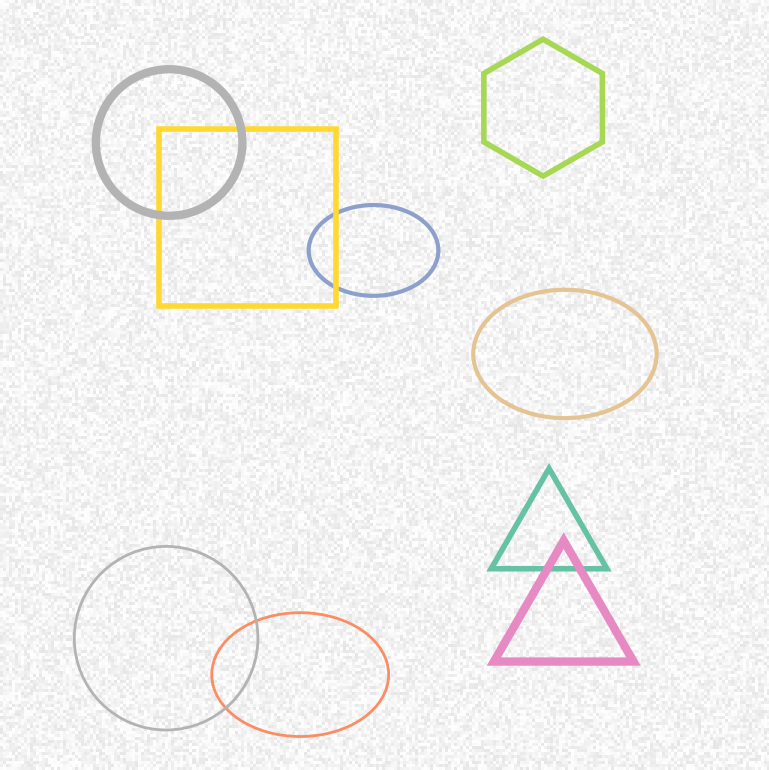[{"shape": "triangle", "thickness": 2, "radius": 0.43, "center": [0.713, 0.305]}, {"shape": "oval", "thickness": 1, "radius": 0.57, "center": [0.39, 0.124]}, {"shape": "oval", "thickness": 1.5, "radius": 0.42, "center": [0.485, 0.675]}, {"shape": "triangle", "thickness": 3, "radius": 0.52, "center": [0.732, 0.193]}, {"shape": "hexagon", "thickness": 2, "radius": 0.44, "center": [0.705, 0.86]}, {"shape": "square", "thickness": 2, "radius": 0.57, "center": [0.321, 0.718]}, {"shape": "oval", "thickness": 1.5, "radius": 0.6, "center": [0.734, 0.54]}, {"shape": "circle", "thickness": 3, "radius": 0.48, "center": [0.22, 0.815]}, {"shape": "circle", "thickness": 1, "radius": 0.6, "center": [0.216, 0.171]}]